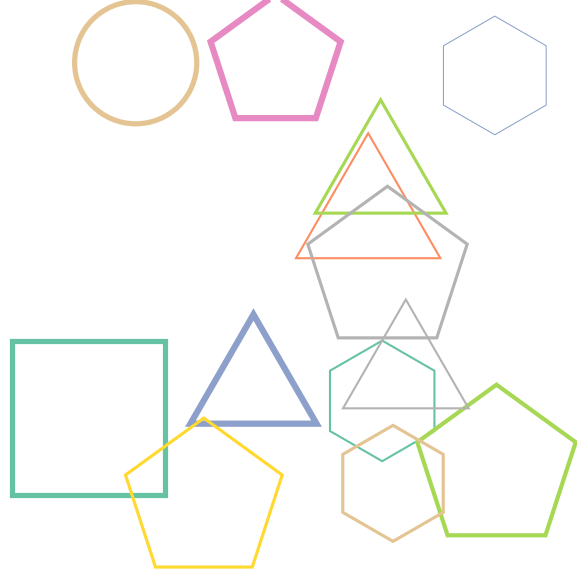[{"shape": "hexagon", "thickness": 1, "radius": 0.52, "center": [0.662, 0.305]}, {"shape": "square", "thickness": 2.5, "radius": 0.67, "center": [0.153, 0.275]}, {"shape": "triangle", "thickness": 1, "radius": 0.72, "center": [0.638, 0.624]}, {"shape": "hexagon", "thickness": 0.5, "radius": 0.51, "center": [0.857, 0.869]}, {"shape": "triangle", "thickness": 3, "radius": 0.63, "center": [0.439, 0.329]}, {"shape": "pentagon", "thickness": 3, "radius": 0.59, "center": [0.477, 0.89]}, {"shape": "triangle", "thickness": 1.5, "radius": 0.65, "center": [0.659, 0.695]}, {"shape": "pentagon", "thickness": 2, "radius": 0.72, "center": [0.86, 0.189]}, {"shape": "pentagon", "thickness": 1.5, "radius": 0.71, "center": [0.353, 0.133]}, {"shape": "circle", "thickness": 2.5, "radius": 0.53, "center": [0.235, 0.891]}, {"shape": "hexagon", "thickness": 1.5, "radius": 0.5, "center": [0.681, 0.162]}, {"shape": "pentagon", "thickness": 1.5, "radius": 0.73, "center": [0.671, 0.531]}, {"shape": "triangle", "thickness": 1, "radius": 0.63, "center": [0.703, 0.355]}]